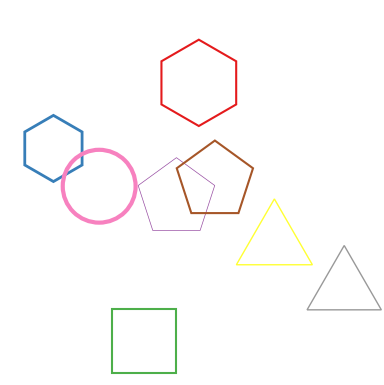[{"shape": "hexagon", "thickness": 1.5, "radius": 0.56, "center": [0.516, 0.785]}, {"shape": "hexagon", "thickness": 2, "radius": 0.43, "center": [0.139, 0.614]}, {"shape": "square", "thickness": 1.5, "radius": 0.42, "center": [0.374, 0.114]}, {"shape": "pentagon", "thickness": 0.5, "radius": 0.52, "center": [0.458, 0.486]}, {"shape": "triangle", "thickness": 1, "radius": 0.57, "center": [0.713, 0.369]}, {"shape": "pentagon", "thickness": 1.5, "radius": 0.52, "center": [0.558, 0.531]}, {"shape": "circle", "thickness": 3, "radius": 0.47, "center": [0.258, 0.516]}, {"shape": "triangle", "thickness": 1, "radius": 0.56, "center": [0.894, 0.251]}]